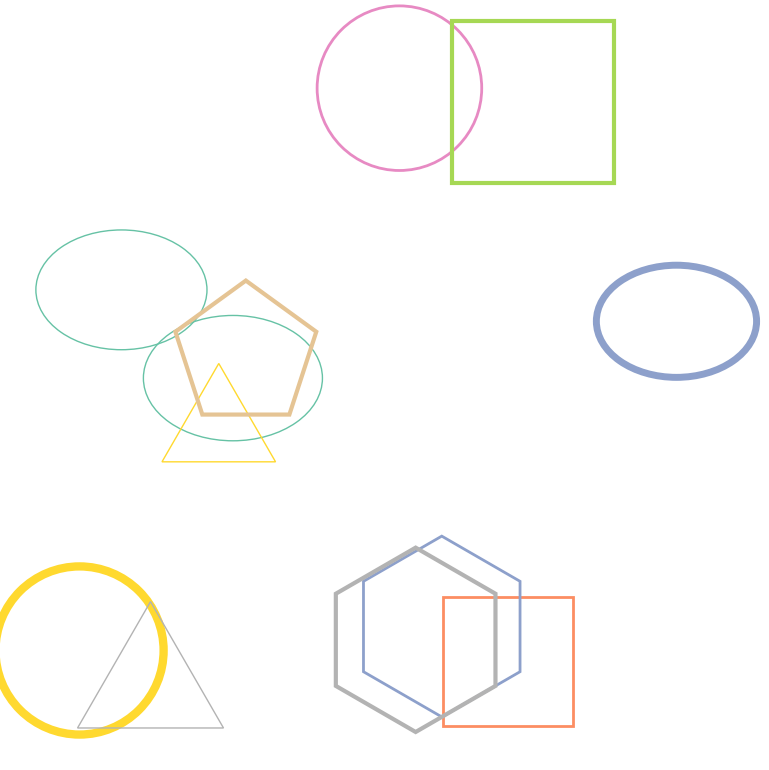[{"shape": "oval", "thickness": 0.5, "radius": 0.58, "center": [0.302, 0.509]}, {"shape": "oval", "thickness": 0.5, "radius": 0.56, "center": [0.158, 0.624]}, {"shape": "square", "thickness": 1, "radius": 0.42, "center": [0.66, 0.141]}, {"shape": "hexagon", "thickness": 1, "radius": 0.59, "center": [0.574, 0.186]}, {"shape": "oval", "thickness": 2.5, "radius": 0.52, "center": [0.879, 0.583]}, {"shape": "circle", "thickness": 1, "radius": 0.53, "center": [0.519, 0.885]}, {"shape": "square", "thickness": 1.5, "radius": 0.53, "center": [0.693, 0.868]}, {"shape": "triangle", "thickness": 0.5, "radius": 0.43, "center": [0.284, 0.443]}, {"shape": "circle", "thickness": 3, "radius": 0.55, "center": [0.103, 0.155]}, {"shape": "pentagon", "thickness": 1.5, "radius": 0.48, "center": [0.319, 0.539]}, {"shape": "hexagon", "thickness": 1.5, "radius": 0.6, "center": [0.54, 0.169]}, {"shape": "triangle", "thickness": 0.5, "radius": 0.55, "center": [0.195, 0.109]}]